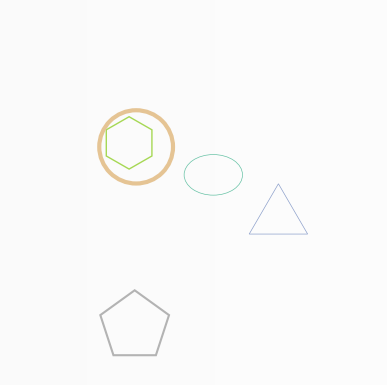[{"shape": "oval", "thickness": 0.5, "radius": 0.38, "center": [0.55, 0.546]}, {"shape": "triangle", "thickness": 0.5, "radius": 0.44, "center": [0.718, 0.436]}, {"shape": "hexagon", "thickness": 1, "radius": 0.34, "center": [0.333, 0.629]}, {"shape": "circle", "thickness": 3, "radius": 0.48, "center": [0.351, 0.619]}, {"shape": "pentagon", "thickness": 1.5, "radius": 0.47, "center": [0.348, 0.153]}]